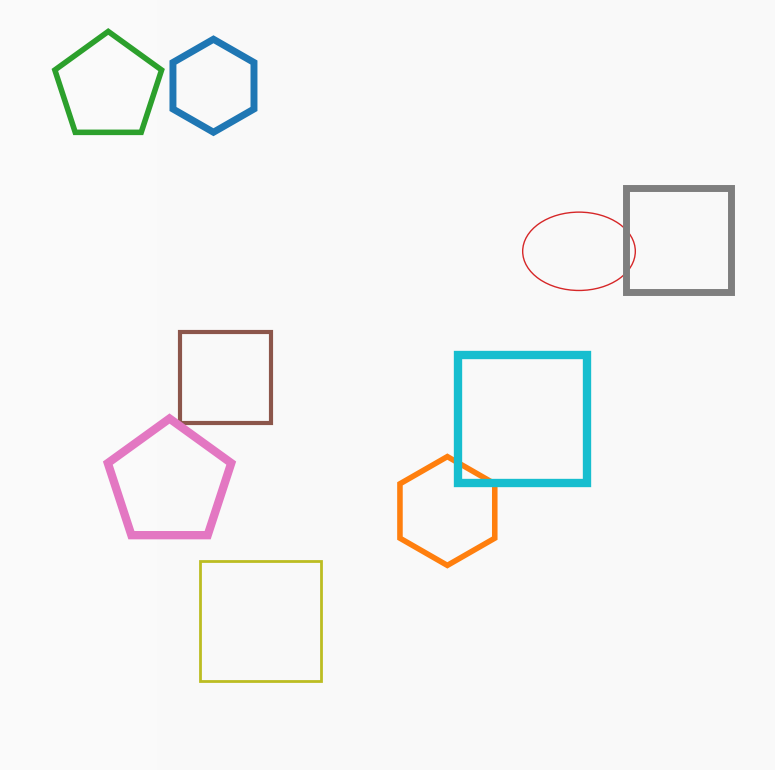[{"shape": "hexagon", "thickness": 2.5, "radius": 0.3, "center": [0.275, 0.889]}, {"shape": "hexagon", "thickness": 2, "radius": 0.35, "center": [0.577, 0.336]}, {"shape": "pentagon", "thickness": 2, "radius": 0.36, "center": [0.14, 0.887]}, {"shape": "oval", "thickness": 0.5, "radius": 0.36, "center": [0.747, 0.674]}, {"shape": "square", "thickness": 1.5, "radius": 0.29, "center": [0.291, 0.51]}, {"shape": "pentagon", "thickness": 3, "radius": 0.42, "center": [0.219, 0.373]}, {"shape": "square", "thickness": 2.5, "radius": 0.34, "center": [0.875, 0.689]}, {"shape": "square", "thickness": 1, "radius": 0.39, "center": [0.336, 0.193]}, {"shape": "square", "thickness": 3, "radius": 0.41, "center": [0.675, 0.455]}]